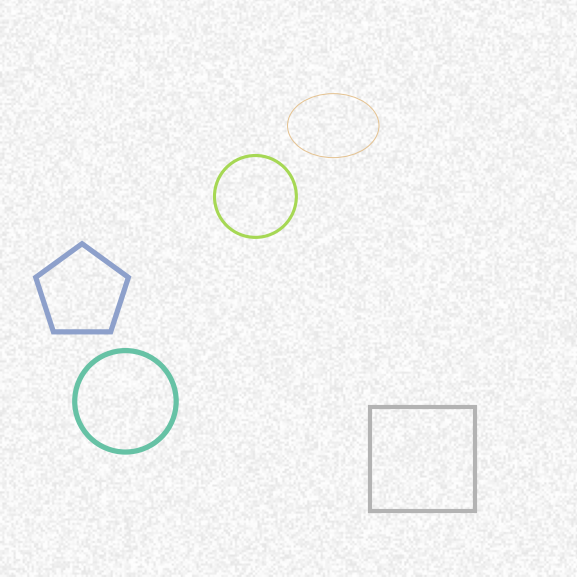[{"shape": "circle", "thickness": 2.5, "radius": 0.44, "center": [0.217, 0.304]}, {"shape": "pentagon", "thickness": 2.5, "radius": 0.42, "center": [0.142, 0.493]}, {"shape": "circle", "thickness": 1.5, "radius": 0.35, "center": [0.442, 0.659]}, {"shape": "oval", "thickness": 0.5, "radius": 0.4, "center": [0.577, 0.782]}, {"shape": "square", "thickness": 2, "radius": 0.45, "center": [0.731, 0.205]}]